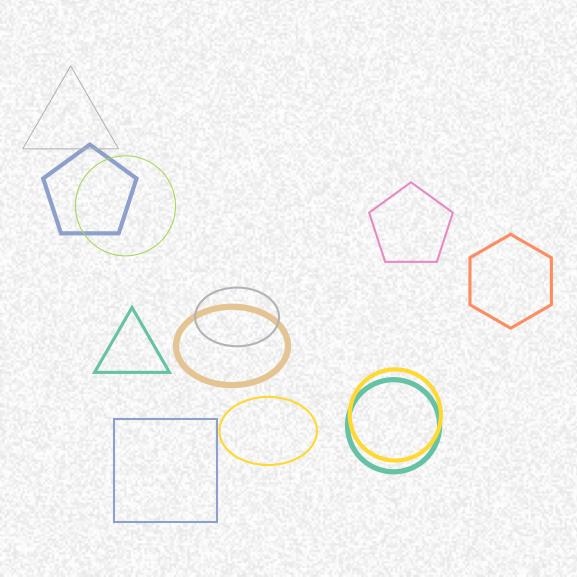[{"shape": "circle", "thickness": 2.5, "radius": 0.4, "center": [0.682, 0.262]}, {"shape": "triangle", "thickness": 1.5, "radius": 0.37, "center": [0.229, 0.392]}, {"shape": "hexagon", "thickness": 1.5, "radius": 0.41, "center": [0.884, 0.512]}, {"shape": "square", "thickness": 1, "radius": 0.45, "center": [0.286, 0.184]}, {"shape": "pentagon", "thickness": 2, "radius": 0.42, "center": [0.156, 0.664]}, {"shape": "pentagon", "thickness": 1, "radius": 0.38, "center": [0.712, 0.607]}, {"shape": "circle", "thickness": 0.5, "radius": 0.43, "center": [0.217, 0.643]}, {"shape": "oval", "thickness": 1, "radius": 0.42, "center": [0.464, 0.253]}, {"shape": "circle", "thickness": 2, "radius": 0.39, "center": [0.685, 0.281]}, {"shape": "oval", "thickness": 3, "radius": 0.48, "center": [0.402, 0.4]}, {"shape": "triangle", "thickness": 0.5, "radius": 0.48, "center": [0.122, 0.789]}, {"shape": "oval", "thickness": 1, "radius": 0.36, "center": [0.41, 0.45]}]